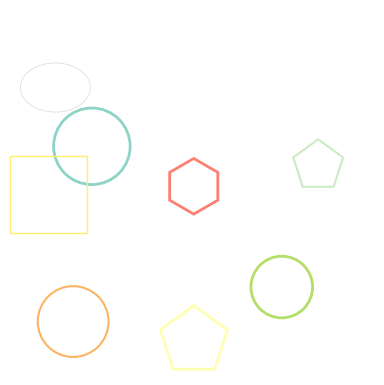[{"shape": "circle", "thickness": 2, "radius": 0.5, "center": [0.239, 0.62]}, {"shape": "pentagon", "thickness": 2, "radius": 0.46, "center": [0.504, 0.115]}, {"shape": "hexagon", "thickness": 2, "radius": 0.36, "center": [0.503, 0.516]}, {"shape": "circle", "thickness": 1.5, "radius": 0.46, "center": [0.19, 0.165]}, {"shape": "circle", "thickness": 2, "radius": 0.4, "center": [0.732, 0.254]}, {"shape": "oval", "thickness": 0.5, "radius": 0.46, "center": [0.144, 0.773]}, {"shape": "pentagon", "thickness": 1.5, "radius": 0.34, "center": [0.826, 0.57]}, {"shape": "square", "thickness": 1, "radius": 0.5, "center": [0.126, 0.495]}]